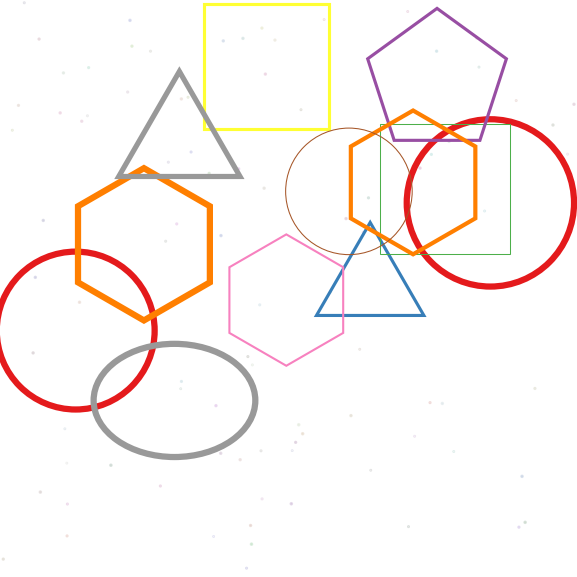[{"shape": "circle", "thickness": 3, "radius": 0.72, "center": [0.849, 0.648]}, {"shape": "circle", "thickness": 3, "radius": 0.68, "center": [0.131, 0.427]}, {"shape": "triangle", "thickness": 1.5, "radius": 0.54, "center": [0.641, 0.507]}, {"shape": "square", "thickness": 0.5, "radius": 0.56, "center": [0.77, 0.672]}, {"shape": "pentagon", "thickness": 1.5, "radius": 0.63, "center": [0.757, 0.858]}, {"shape": "hexagon", "thickness": 2, "radius": 0.62, "center": [0.715, 0.683]}, {"shape": "hexagon", "thickness": 3, "radius": 0.66, "center": [0.249, 0.576]}, {"shape": "square", "thickness": 1.5, "radius": 0.54, "center": [0.462, 0.884]}, {"shape": "circle", "thickness": 0.5, "radius": 0.55, "center": [0.604, 0.668]}, {"shape": "hexagon", "thickness": 1, "radius": 0.57, "center": [0.496, 0.48]}, {"shape": "triangle", "thickness": 2.5, "radius": 0.61, "center": [0.311, 0.754]}, {"shape": "oval", "thickness": 3, "radius": 0.7, "center": [0.302, 0.306]}]